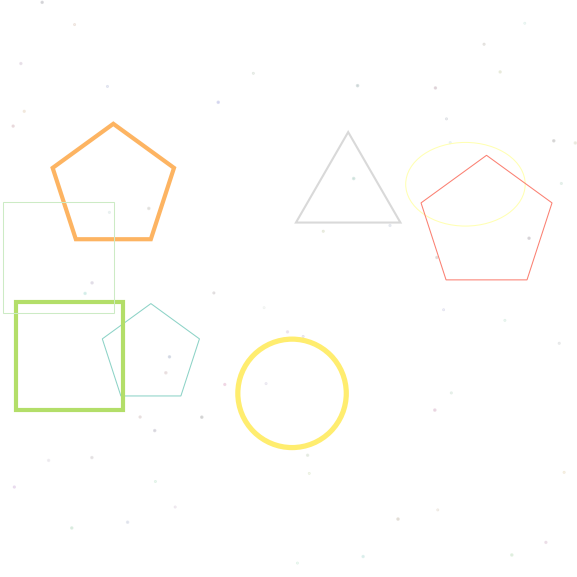[{"shape": "pentagon", "thickness": 0.5, "radius": 0.44, "center": [0.261, 0.385]}, {"shape": "oval", "thickness": 0.5, "radius": 0.52, "center": [0.806, 0.68]}, {"shape": "pentagon", "thickness": 0.5, "radius": 0.6, "center": [0.842, 0.611]}, {"shape": "pentagon", "thickness": 2, "radius": 0.55, "center": [0.196, 0.674]}, {"shape": "square", "thickness": 2, "radius": 0.47, "center": [0.12, 0.383]}, {"shape": "triangle", "thickness": 1, "radius": 0.52, "center": [0.603, 0.666]}, {"shape": "square", "thickness": 0.5, "radius": 0.48, "center": [0.101, 0.553]}, {"shape": "circle", "thickness": 2.5, "radius": 0.47, "center": [0.506, 0.318]}]